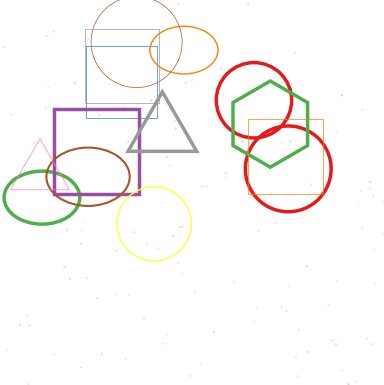[{"shape": "circle", "thickness": 2.5, "radius": 0.49, "center": [0.66, 0.74]}, {"shape": "circle", "thickness": 2.5, "radius": 0.56, "center": [0.749, 0.561]}, {"shape": "square", "thickness": 0.5, "radius": 0.46, "center": [0.316, 0.787]}, {"shape": "oval", "thickness": 2.5, "radius": 0.49, "center": [0.109, 0.487]}, {"shape": "hexagon", "thickness": 2.5, "radius": 0.56, "center": [0.702, 0.678]}, {"shape": "square", "thickness": 2.5, "radius": 0.55, "center": [0.25, 0.605]}, {"shape": "square", "thickness": 0.5, "radius": 0.49, "center": [0.742, 0.592]}, {"shape": "oval", "thickness": 1, "radius": 0.44, "center": [0.478, 0.87]}, {"shape": "circle", "thickness": 1, "radius": 0.48, "center": [0.4, 0.419]}, {"shape": "circle", "thickness": 0.5, "radius": 0.59, "center": [0.355, 0.891]}, {"shape": "oval", "thickness": 1.5, "radius": 0.54, "center": [0.229, 0.541]}, {"shape": "triangle", "thickness": 0.5, "radius": 0.44, "center": [0.104, 0.551]}, {"shape": "triangle", "thickness": 2.5, "radius": 0.51, "center": [0.422, 0.658]}, {"shape": "square", "thickness": 0.5, "radius": 0.48, "center": [0.316, 0.828]}]